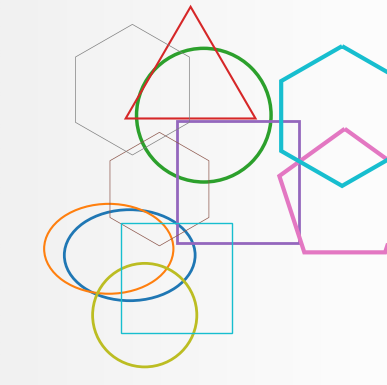[{"shape": "oval", "thickness": 2, "radius": 0.84, "center": [0.335, 0.337]}, {"shape": "oval", "thickness": 1.5, "radius": 0.83, "center": [0.281, 0.354]}, {"shape": "circle", "thickness": 2.5, "radius": 0.87, "center": [0.526, 0.701]}, {"shape": "triangle", "thickness": 1.5, "radius": 0.97, "center": [0.492, 0.789]}, {"shape": "square", "thickness": 2, "radius": 0.79, "center": [0.614, 0.527]}, {"shape": "hexagon", "thickness": 0.5, "radius": 0.74, "center": [0.411, 0.509]}, {"shape": "pentagon", "thickness": 3, "radius": 0.89, "center": [0.89, 0.488]}, {"shape": "hexagon", "thickness": 0.5, "radius": 0.85, "center": [0.342, 0.767]}, {"shape": "circle", "thickness": 2, "radius": 0.67, "center": [0.373, 0.181]}, {"shape": "square", "thickness": 1, "radius": 0.71, "center": [0.455, 0.279]}, {"shape": "hexagon", "thickness": 3, "radius": 0.91, "center": [0.883, 0.699]}]